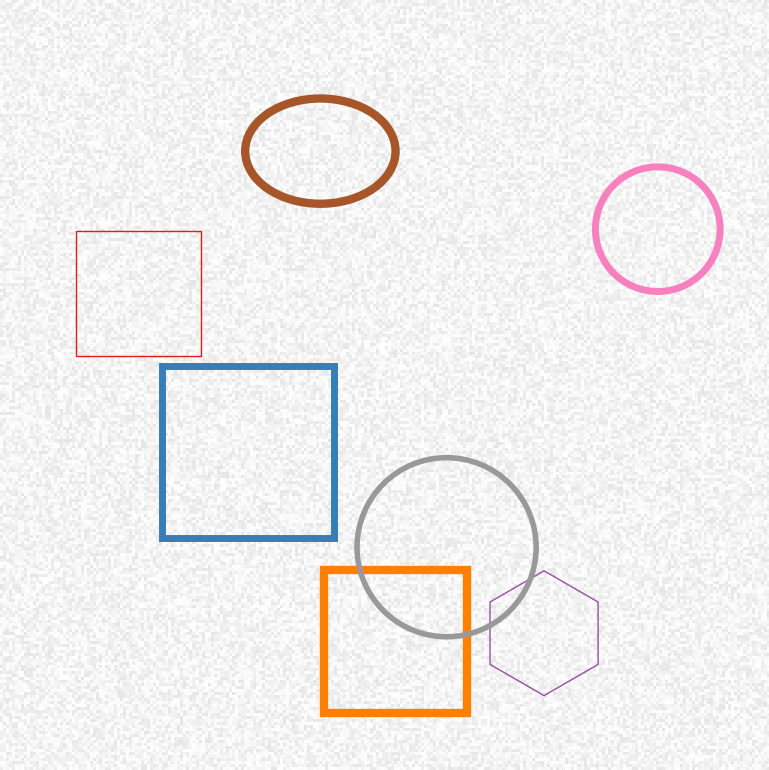[{"shape": "square", "thickness": 0.5, "radius": 0.4, "center": [0.18, 0.619]}, {"shape": "square", "thickness": 2.5, "radius": 0.56, "center": [0.322, 0.413]}, {"shape": "hexagon", "thickness": 0.5, "radius": 0.41, "center": [0.707, 0.178]}, {"shape": "square", "thickness": 3, "radius": 0.47, "center": [0.514, 0.167]}, {"shape": "oval", "thickness": 3, "radius": 0.49, "center": [0.416, 0.804]}, {"shape": "circle", "thickness": 2.5, "radius": 0.4, "center": [0.854, 0.702]}, {"shape": "circle", "thickness": 2, "radius": 0.58, "center": [0.58, 0.289]}]